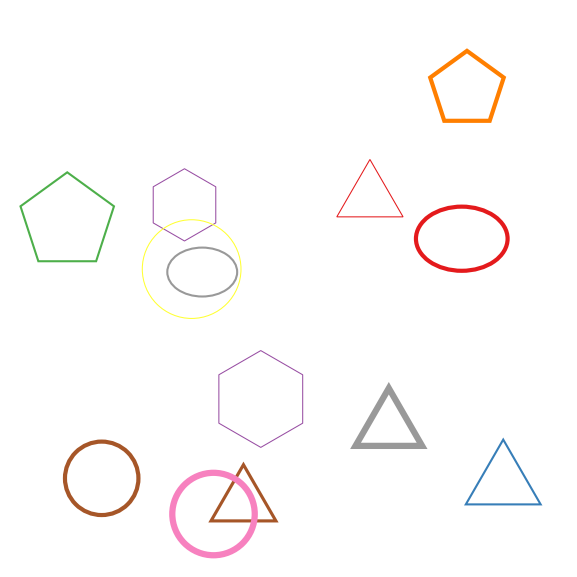[{"shape": "oval", "thickness": 2, "radius": 0.4, "center": [0.8, 0.586]}, {"shape": "triangle", "thickness": 0.5, "radius": 0.33, "center": [0.641, 0.657]}, {"shape": "triangle", "thickness": 1, "radius": 0.37, "center": [0.871, 0.163]}, {"shape": "pentagon", "thickness": 1, "radius": 0.43, "center": [0.116, 0.616]}, {"shape": "hexagon", "thickness": 0.5, "radius": 0.42, "center": [0.452, 0.308]}, {"shape": "hexagon", "thickness": 0.5, "radius": 0.31, "center": [0.319, 0.644]}, {"shape": "pentagon", "thickness": 2, "radius": 0.33, "center": [0.809, 0.844]}, {"shape": "circle", "thickness": 0.5, "radius": 0.43, "center": [0.332, 0.533]}, {"shape": "triangle", "thickness": 1.5, "radius": 0.32, "center": [0.422, 0.13]}, {"shape": "circle", "thickness": 2, "radius": 0.32, "center": [0.176, 0.171]}, {"shape": "circle", "thickness": 3, "radius": 0.36, "center": [0.37, 0.109]}, {"shape": "triangle", "thickness": 3, "radius": 0.33, "center": [0.673, 0.26]}, {"shape": "oval", "thickness": 1, "radius": 0.3, "center": [0.35, 0.528]}]